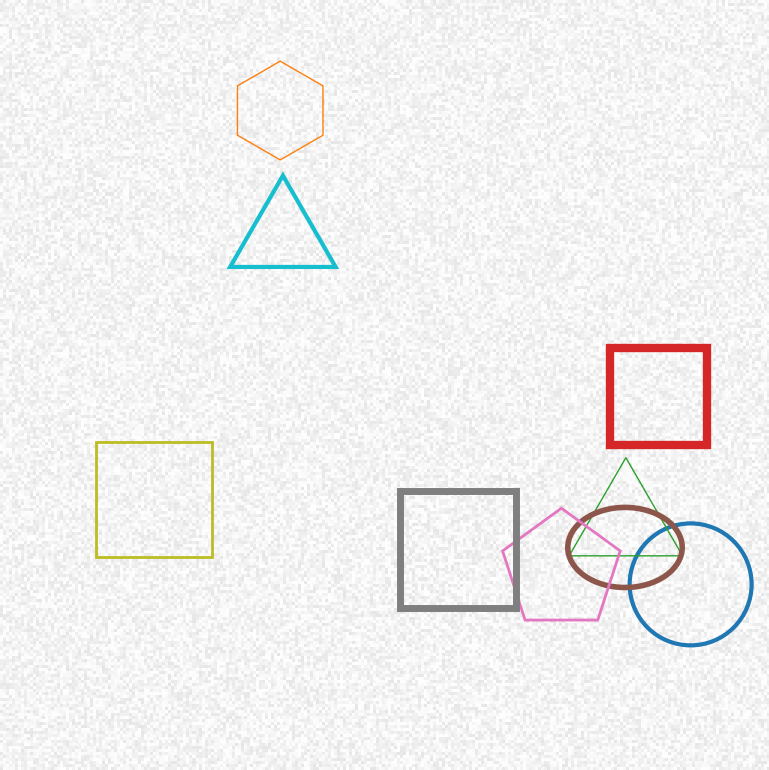[{"shape": "circle", "thickness": 1.5, "radius": 0.4, "center": [0.897, 0.241]}, {"shape": "hexagon", "thickness": 0.5, "radius": 0.32, "center": [0.364, 0.856]}, {"shape": "triangle", "thickness": 0.5, "radius": 0.42, "center": [0.813, 0.321]}, {"shape": "square", "thickness": 3, "radius": 0.32, "center": [0.855, 0.485]}, {"shape": "oval", "thickness": 2, "radius": 0.37, "center": [0.812, 0.289]}, {"shape": "pentagon", "thickness": 1, "radius": 0.4, "center": [0.729, 0.26]}, {"shape": "square", "thickness": 2.5, "radius": 0.38, "center": [0.595, 0.286]}, {"shape": "square", "thickness": 1, "radius": 0.38, "center": [0.2, 0.351]}, {"shape": "triangle", "thickness": 1.5, "radius": 0.4, "center": [0.367, 0.693]}]